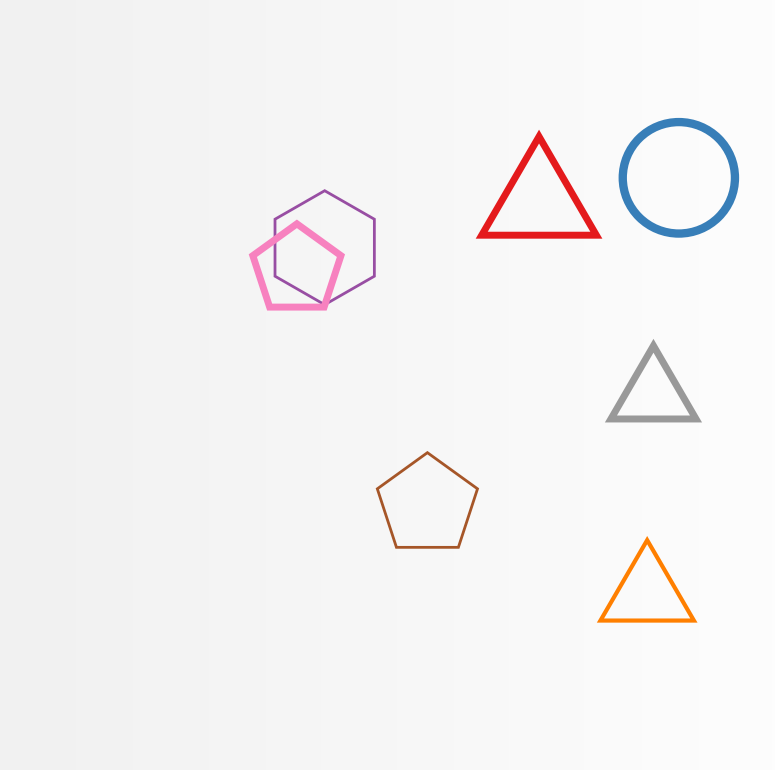[{"shape": "triangle", "thickness": 2.5, "radius": 0.43, "center": [0.696, 0.737]}, {"shape": "circle", "thickness": 3, "radius": 0.36, "center": [0.876, 0.769]}, {"shape": "hexagon", "thickness": 1, "radius": 0.37, "center": [0.419, 0.678]}, {"shape": "triangle", "thickness": 1.5, "radius": 0.35, "center": [0.835, 0.229]}, {"shape": "pentagon", "thickness": 1, "radius": 0.34, "center": [0.552, 0.344]}, {"shape": "pentagon", "thickness": 2.5, "radius": 0.3, "center": [0.383, 0.65]}, {"shape": "triangle", "thickness": 2.5, "radius": 0.32, "center": [0.843, 0.488]}]